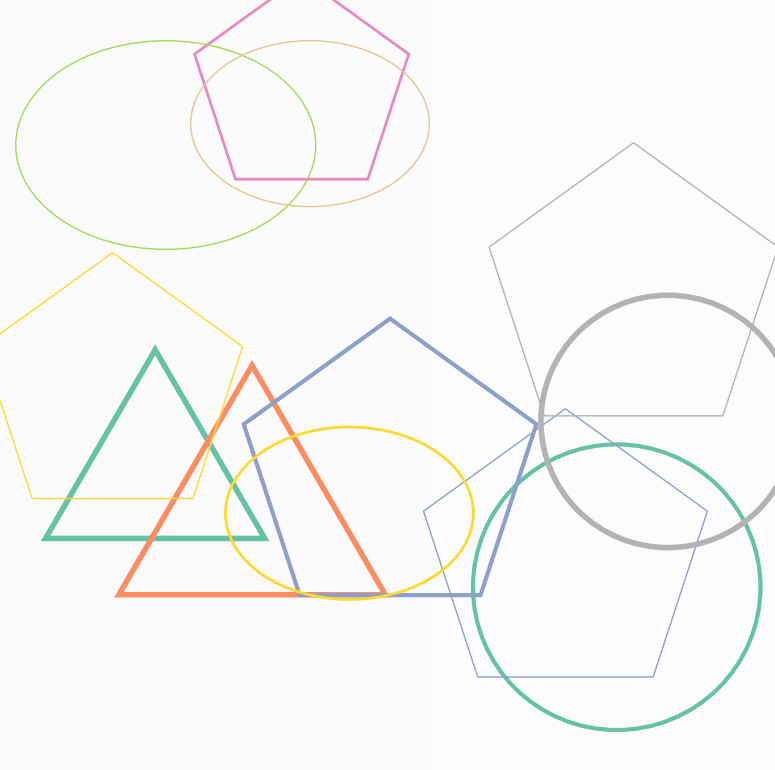[{"shape": "circle", "thickness": 1.5, "radius": 0.93, "center": [0.796, 0.237]}, {"shape": "triangle", "thickness": 2, "radius": 0.82, "center": [0.2, 0.382]}, {"shape": "triangle", "thickness": 2, "radius": 0.99, "center": [0.325, 0.327]}, {"shape": "pentagon", "thickness": 1.5, "radius": 0.99, "center": [0.503, 0.388]}, {"shape": "pentagon", "thickness": 0.5, "radius": 0.96, "center": [0.73, 0.277]}, {"shape": "pentagon", "thickness": 1, "radius": 0.73, "center": [0.389, 0.885]}, {"shape": "oval", "thickness": 0.5, "radius": 0.97, "center": [0.214, 0.812]}, {"shape": "pentagon", "thickness": 0.5, "radius": 0.88, "center": [0.145, 0.495]}, {"shape": "oval", "thickness": 1, "radius": 0.8, "center": [0.451, 0.333]}, {"shape": "oval", "thickness": 0.5, "radius": 0.77, "center": [0.4, 0.839]}, {"shape": "pentagon", "thickness": 0.5, "radius": 0.98, "center": [0.818, 0.619]}, {"shape": "circle", "thickness": 2, "radius": 0.82, "center": [0.862, 0.453]}]